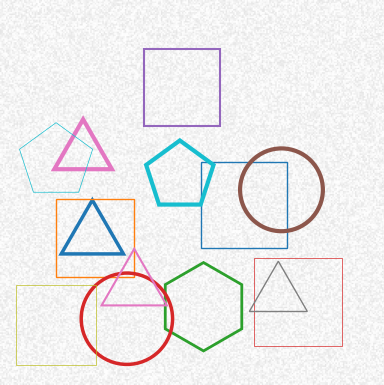[{"shape": "triangle", "thickness": 2.5, "radius": 0.47, "center": [0.24, 0.387]}, {"shape": "square", "thickness": 1, "radius": 0.56, "center": [0.634, 0.468]}, {"shape": "square", "thickness": 1, "radius": 0.51, "center": [0.247, 0.381]}, {"shape": "hexagon", "thickness": 2, "radius": 0.57, "center": [0.529, 0.203]}, {"shape": "circle", "thickness": 2.5, "radius": 0.59, "center": [0.33, 0.172]}, {"shape": "square", "thickness": 0.5, "radius": 0.57, "center": [0.775, 0.215]}, {"shape": "square", "thickness": 1.5, "radius": 0.5, "center": [0.473, 0.772]}, {"shape": "circle", "thickness": 3, "radius": 0.54, "center": [0.731, 0.507]}, {"shape": "triangle", "thickness": 1.5, "radius": 0.49, "center": [0.349, 0.256]}, {"shape": "triangle", "thickness": 3, "radius": 0.43, "center": [0.216, 0.604]}, {"shape": "triangle", "thickness": 1, "radius": 0.44, "center": [0.723, 0.234]}, {"shape": "square", "thickness": 0.5, "radius": 0.52, "center": [0.146, 0.155]}, {"shape": "pentagon", "thickness": 0.5, "radius": 0.5, "center": [0.146, 0.581]}, {"shape": "pentagon", "thickness": 3, "radius": 0.46, "center": [0.467, 0.543]}]